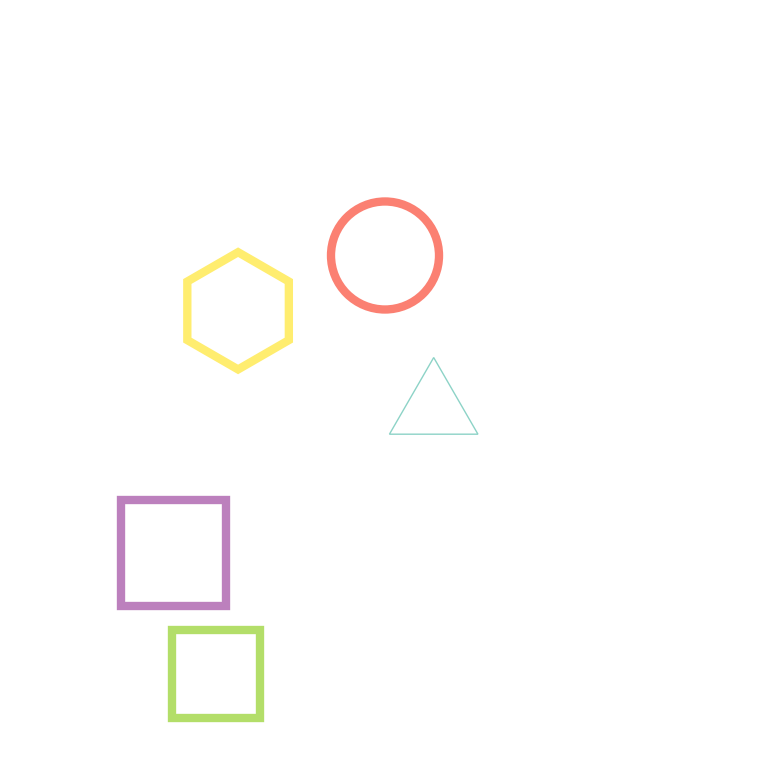[{"shape": "triangle", "thickness": 0.5, "radius": 0.33, "center": [0.563, 0.469]}, {"shape": "circle", "thickness": 3, "radius": 0.35, "center": [0.5, 0.668]}, {"shape": "square", "thickness": 3, "radius": 0.29, "center": [0.281, 0.124]}, {"shape": "square", "thickness": 3, "radius": 0.34, "center": [0.225, 0.282]}, {"shape": "hexagon", "thickness": 3, "radius": 0.38, "center": [0.309, 0.596]}]